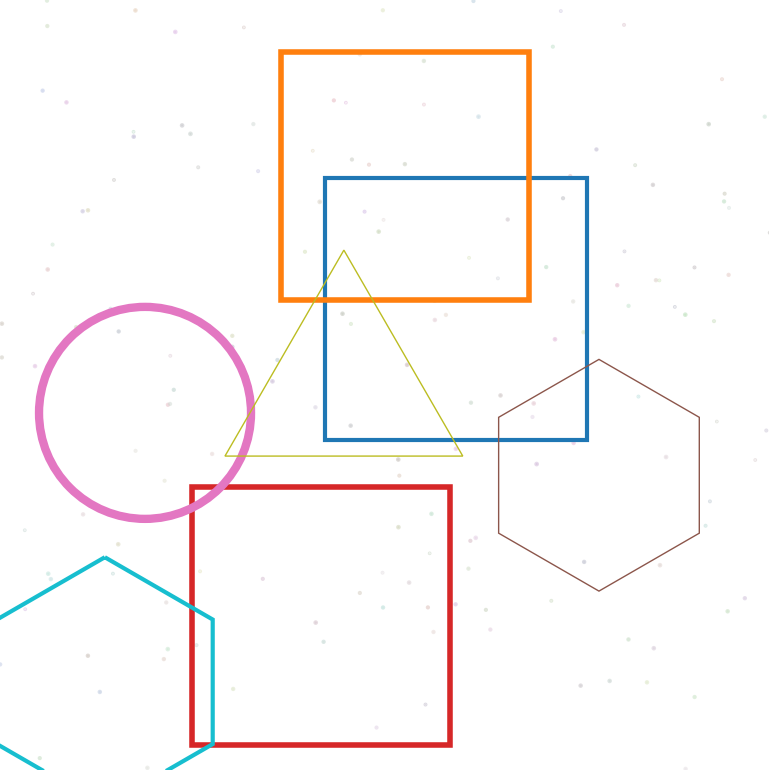[{"shape": "square", "thickness": 1.5, "radius": 0.85, "center": [0.592, 0.598]}, {"shape": "square", "thickness": 2, "radius": 0.8, "center": [0.526, 0.771]}, {"shape": "square", "thickness": 2, "radius": 0.84, "center": [0.417, 0.2]}, {"shape": "hexagon", "thickness": 0.5, "radius": 0.75, "center": [0.778, 0.383]}, {"shape": "circle", "thickness": 3, "radius": 0.69, "center": [0.188, 0.464]}, {"shape": "triangle", "thickness": 0.5, "radius": 0.89, "center": [0.447, 0.497]}, {"shape": "hexagon", "thickness": 1.5, "radius": 0.81, "center": [0.136, 0.115]}]